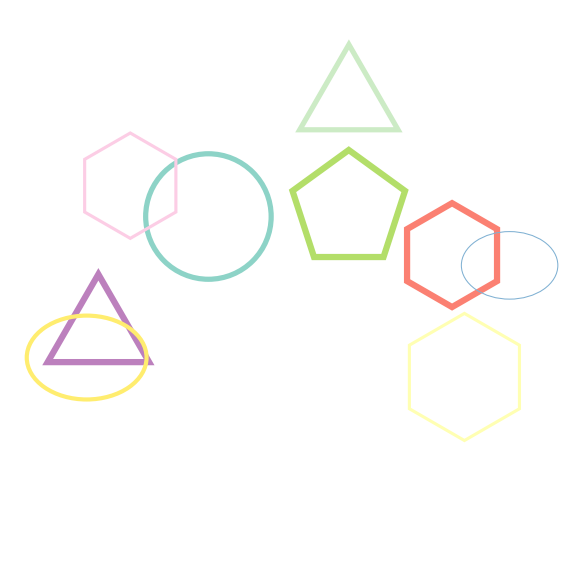[{"shape": "circle", "thickness": 2.5, "radius": 0.54, "center": [0.361, 0.624]}, {"shape": "hexagon", "thickness": 1.5, "radius": 0.55, "center": [0.804, 0.346]}, {"shape": "hexagon", "thickness": 3, "radius": 0.45, "center": [0.783, 0.557]}, {"shape": "oval", "thickness": 0.5, "radius": 0.42, "center": [0.882, 0.54]}, {"shape": "pentagon", "thickness": 3, "radius": 0.51, "center": [0.604, 0.637]}, {"shape": "hexagon", "thickness": 1.5, "radius": 0.46, "center": [0.226, 0.678]}, {"shape": "triangle", "thickness": 3, "radius": 0.51, "center": [0.17, 0.423]}, {"shape": "triangle", "thickness": 2.5, "radius": 0.49, "center": [0.604, 0.824]}, {"shape": "oval", "thickness": 2, "radius": 0.52, "center": [0.15, 0.38]}]